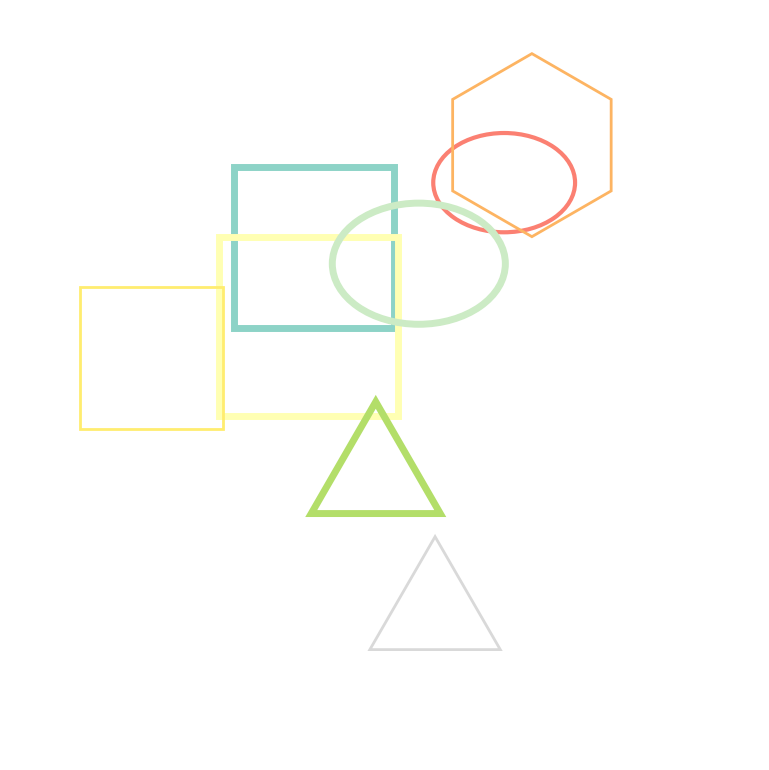[{"shape": "square", "thickness": 2.5, "radius": 0.52, "center": [0.408, 0.679]}, {"shape": "square", "thickness": 2.5, "radius": 0.58, "center": [0.4, 0.575]}, {"shape": "oval", "thickness": 1.5, "radius": 0.46, "center": [0.655, 0.763]}, {"shape": "hexagon", "thickness": 1, "radius": 0.59, "center": [0.691, 0.811]}, {"shape": "triangle", "thickness": 2.5, "radius": 0.48, "center": [0.488, 0.381]}, {"shape": "triangle", "thickness": 1, "radius": 0.49, "center": [0.565, 0.205]}, {"shape": "oval", "thickness": 2.5, "radius": 0.56, "center": [0.544, 0.658]}, {"shape": "square", "thickness": 1, "radius": 0.46, "center": [0.197, 0.535]}]